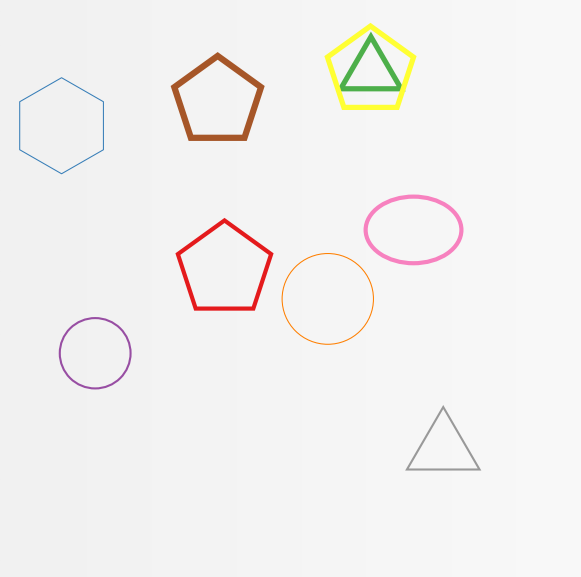[{"shape": "pentagon", "thickness": 2, "radius": 0.42, "center": [0.386, 0.533]}, {"shape": "hexagon", "thickness": 0.5, "radius": 0.42, "center": [0.106, 0.781]}, {"shape": "triangle", "thickness": 2.5, "radius": 0.3, "center": [0.638, 0.875]}, {"shape": "circle", "thickness": 1, "radius": 0.3, "center": [0.164, 0.387]}, {"shape": "circle", "thickness": 0.5, "radius": 0.39, "center": [0.564, 0.482]}, {"shape": "pentagon", "thickness": 2.5, "radius": 0.39, "center": [0.637, 0.876]}, {"shape": "pentagon", "thickness": 3, "radius": 0.39, "center": [0.375, 0.824]}, {"shape": "oval", "thickness": 2, "radius": 0.41, "center": [0.711, 0.601]}, {"shape": "triangle", "thickness": 1, "radius": 0.36, "center": [0.763, 0.222]}]